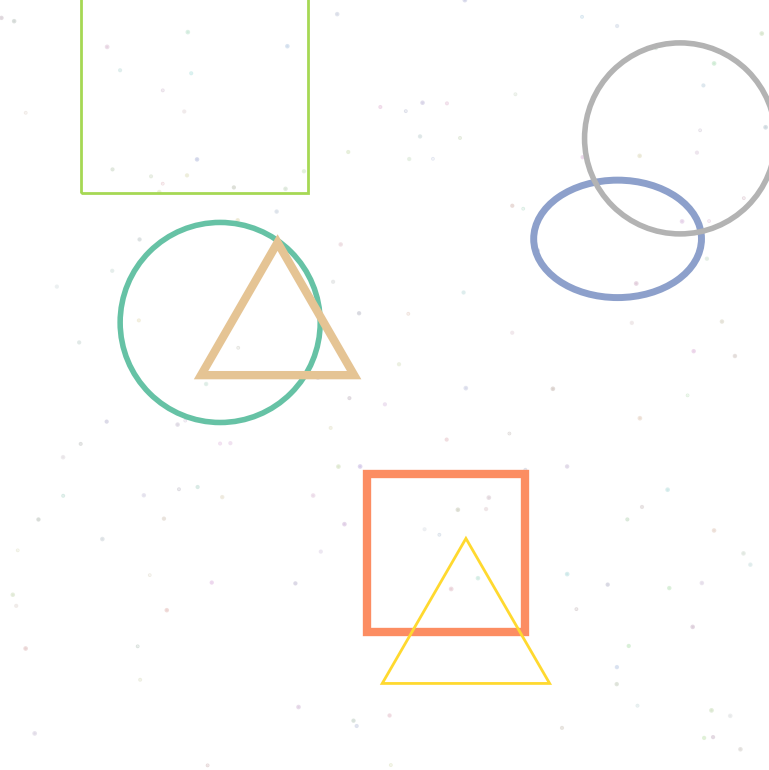[{"shape": "circle", "thickness": 2, "radius": 0.65, "center": [0.286, 0.581]}, {"shape": "square", "thickness": 3, "radius": 0.51, "center": [0.579, 0.282]}, {"shape": "oval", "thickness": 2.5, "radius": 0.54, "center": [0.802, 0.69]}, {"shape": "square", "thickness": 1, "radius": 0.74, "center": [0.252, 0.897]}, {"shape": "triangle", "thickness": 1, "radius": 0.63, "center": [0.605, 0.175]}, {"shape": "triangle", "thickness": 3, "radius": 0.57, "center": [0.361, 0.57]}, {"shape": "circle", "thickness": 2, "radius": 0.62, "center": [0.883, 0.82]}]